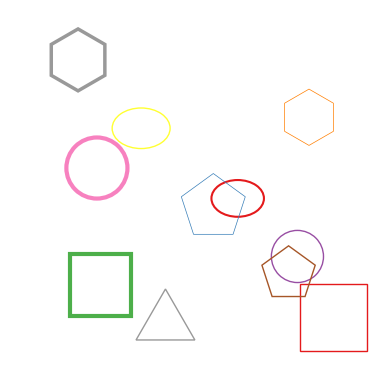[{"shape": "oval", "thickness": 1.5, "radius": 0.34, "center": [0.617, 0.485]}, {"shape": "square", "thickness": 1, "radius": 0.44, "center": [0.866, 0.175]}, {"shape": "pentagon", "thickness": 0.5, "radius": 0.44, "center": [0.554, 0.462]}, {"shape": "square", "thickness": 3, "radius": 0.4, "center": [0.261, 0.259]}, {"shape": "circle", "thickness": 1, "radius": 0.34, "center": [0.773, 0.334]}, {"shape": "hexagon", "thickness": 0.5, "radius": 0.37, "center": [0.803, 0.695]}, {"shape": "oval", "thickness": 1, "radius": 0.38, "center": [0.367, 0.667]}, {"shape": "pentagon", "thickness": 1, "radius": 0.36, "center": [0.75, 0.289]}, {"shape": "circle", "thickness": 3, "radius": 0.4, "center": [0.252, 0.564]}, {"shape": "triangle", "thickness": 1, "radius": 0.44, "center": [0.43, 0.161]}, {"shape": "hexagon", "thickness": 2.5, "radius": 0.4, "center": [0.203, 0.844]}]